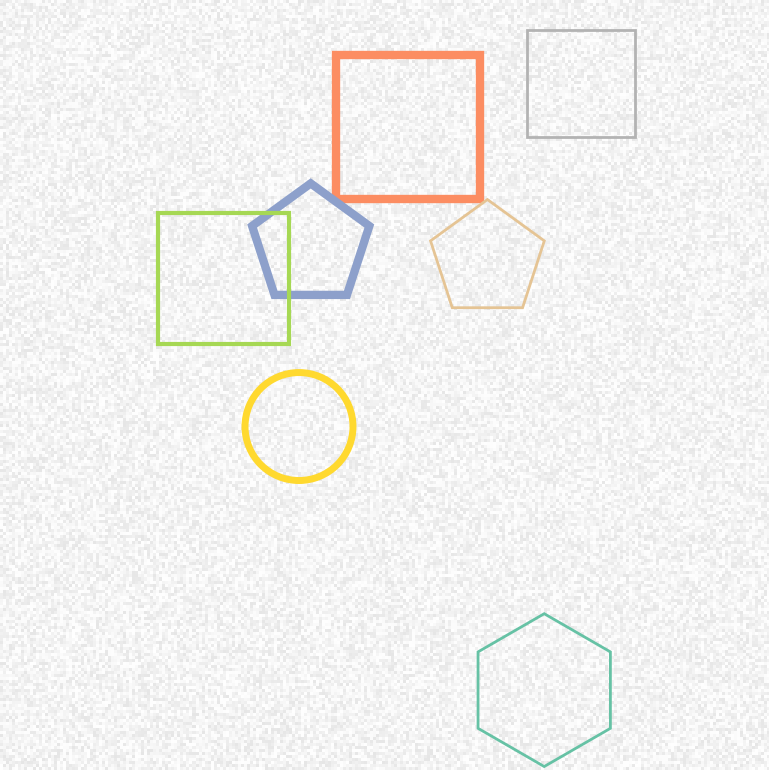[{"shape": "hexagon", "thickness": 1, "radius": 0.5, "center": [0.707, 0.104]}, {"shape": "square", "thickness": 3, "radius": 0.47, "center": [0.53, 0.835]}, {"shape": "pentagon", "thickness": 3, "radius": 0.4, "center": [0.404, 0.682]}, {"shape": "square", "thickness": 1.5, "radius": 0.43, "center": [0.29, 0.638]}, {"shape": "circle", "thickness": 2.5, "radius": 0.35, "center": [0.388, 0.446]}, {"shape": "pentagon", "thickness": 1, "radius": 0.39, "center": [0.633, 0.663]}, {"shape": "square", "thickness": 1, "radius": 0.35, "center": [0.754, 0.891]}]